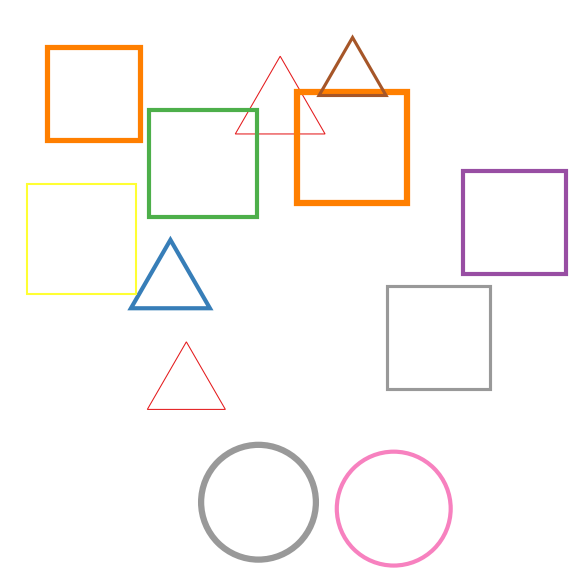[{"shape": "triangle", "thickness": 0.5, "radius": 0.45, "center": [0.485, 0.812]}, {"shape": "triangle", "thickness": 0.5, "radius": 0.39, "center": [0.323, 0.329]}, {"shape": "triangle", "thickness": 2, "radius": 0.39, "center": [0.295, 0.505]}, {"shape": "square", "thickness": 2, "radius": 0.47, "center": [0.352, 0.716]}, {"shape": "square", "thickness": 2, "radius": 0.44, "center": [0.891, 0.614]}, {"shape": "square", "thickness": 3, "radius": 0.48, "center": [0.61, 0.744]}, {"shape": "square", "thickness": 2.5, "radius": 0.4, "center": [0.162, 0.838]}, {"shape": "square", "thickness": 1, "radius": 0.47, "center": [0.141, 0.585]}, {"shape": "triangle", "thickness": 1.5, "radius": 0.33, "center": [0.61, 0.867]}, {"shape": "circle", "thickness": 2, "radius": 0.49, "center": [0.682, 0.118]}, {"shape": "circle", "thickness": 3, "radius": 0.5, "center": [0.448, 0.129]}, {"shape": "square", "thickness": 1.5, "radius": 0.45, "center": [0.76, 0.414]}]